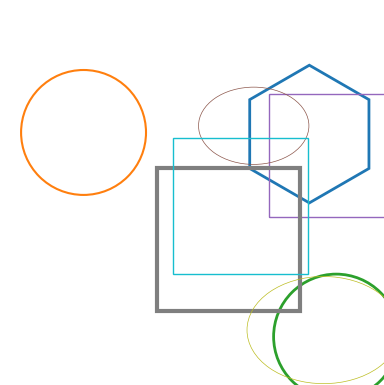[{"shape": "hexagon", "thickness": 2, "radius": 0.89, "center": [0.803, 0.652]}, {"shape": "circle", "thickness": 1.5, "radius": 0.81, "center": [0.217, 0.656]}, {"shape": "circle", "thickness": 2, "radius": 0.81, "center": [0.873, 0.126]}, {"shape": "square", "thickness": 1, "radius": 0.79, "center": [0.857, 0.596]}, {"shape": "oval", "thickness": 0.5, "radius": 0.72, "center": [0.659, 0.673]}, {"shape": "square", "thickness": 3, "radius": 0.93, "center": [0.593, 0.379]}, {"shape": "oval", "thickness": 0.5, "radius": 0.99, "center": [0.84, 0.143]}, {"shape": "square", "thickness": 1, "radius": 0.88, "center": [0.624, 0.465]}]